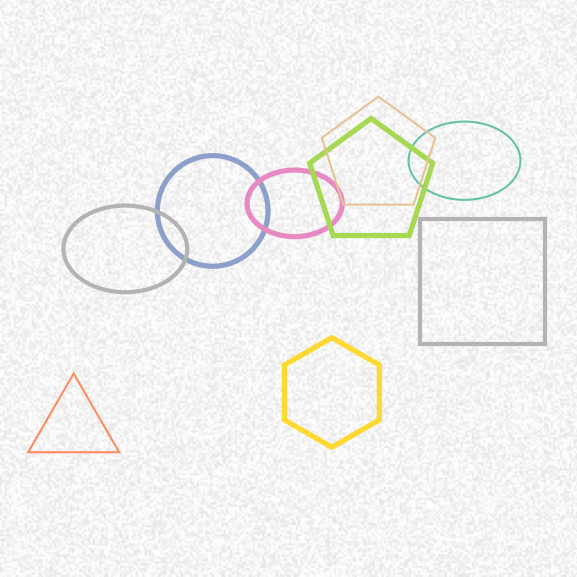[{"shape": "oval", "thickness": 1, "radius": 0.48, "center": [0.804, 0.721]}, {"shape": "triangle", "thickness": 1, "radius": 0.45, "center": [0.128, 0.262]}, {"shape": "circle", "thickness": 2.5, "radius": 0.48, "center": [0.368, 0.634]}, {"shape": "oval", "thickness": 2.5, "radius": 0.41, "center": [0.51, 0.647]}, {"shape": "pentagon", "thickness": 2.5, "radius": 0.56, "center": [0.643, 0.682]}, {"shape": "hexagon", "thickness": 2.5, "radius": 0.47, "center": [0.575, 0.32]}, {"shape": "pentagon", "thickness": 1, "radius": 0.52, "center": [0.655, 0.728]}, {"shape": "oval", "thickness": 2, "radius": 0.54, "center": [0.217, 0.568]}, {"shape": "square", "thickness": 2, "radius": 0.54, "center": [0.836, 0.511]}]